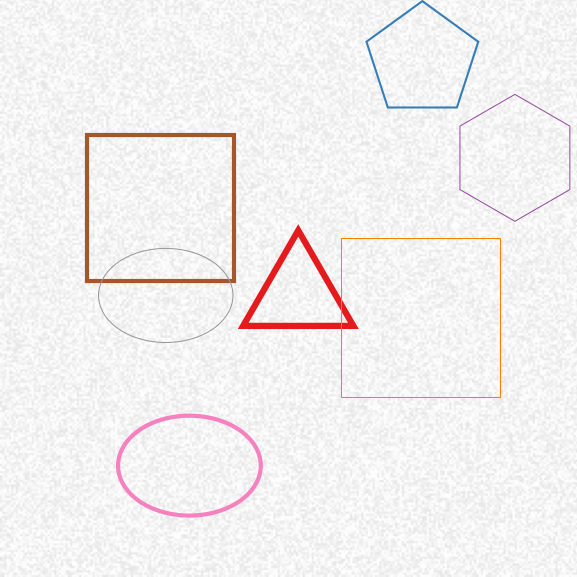[{"shape": "triangle", "thickness": 3, "radius": 0.55, "center": [0.516, 0.49]}, {"shape": "pentagon", "thickness": 1, "radius": 0.51, "center": [0.731, 0.895]}, {"shape": "hexagon", "thickness": 0.5, "radius": 0.55, "center": [0.892, 0.726]}, {"shape": "square", "thickness": 0.5, "radius": 0.69, "center": [0.728, 0.45]}, {"shape": "square", "thickness": 2, "radius": 0.64, "center": [0.277, 0.639]}, {"shape": "oval", "thickness": 2, "radius": 0.62, "center": [0.328, 0.193]}, {"shape": "oval", "thickness": 0.5, "radius": 0.58, "center": [0.287, 0.488]}]